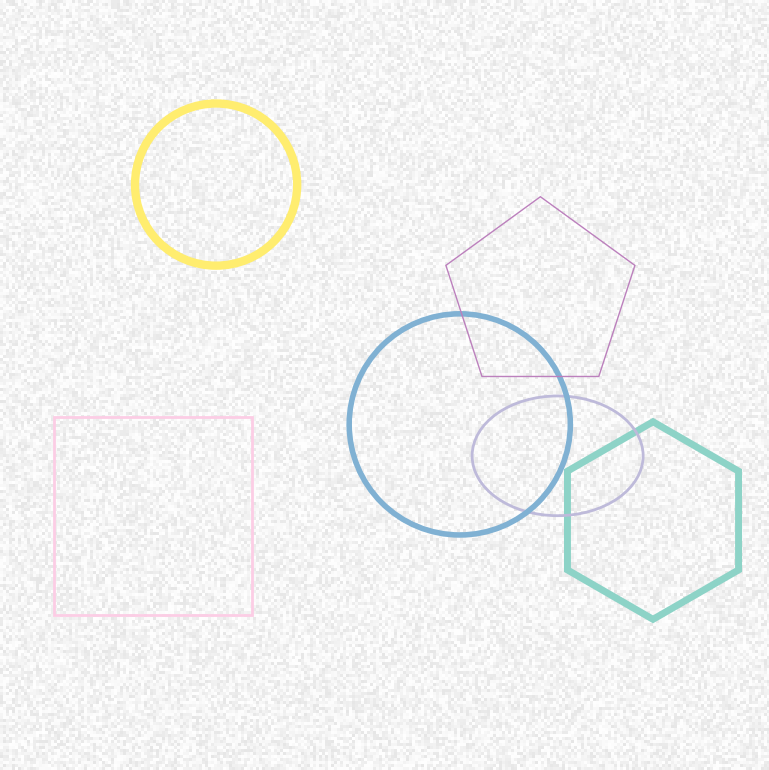[{"shape": "hexagon", "thickness": 2.5, "radius": 0.64, "center": [0.848, 0.324]}, {"shape": "oval", "thickness": 1, "radius": 0.56, "center": [0.724, 0.408]}, {"shape": "circle", "thickness": 2, "radius": 0.72, "center": [0.597, 0.449]}, {"shape": "square", "thickness": 1, "radius": 0.64, "center": [0.199, 0.33]}, {"shape": "pentagon", "thickness": 0.5, "radius": 0.65, "center": [0.702, 0.615]}, {"shape": "circle", "thickness": 3, "radius": 0.53, "center": [0.281, 0.76]}]